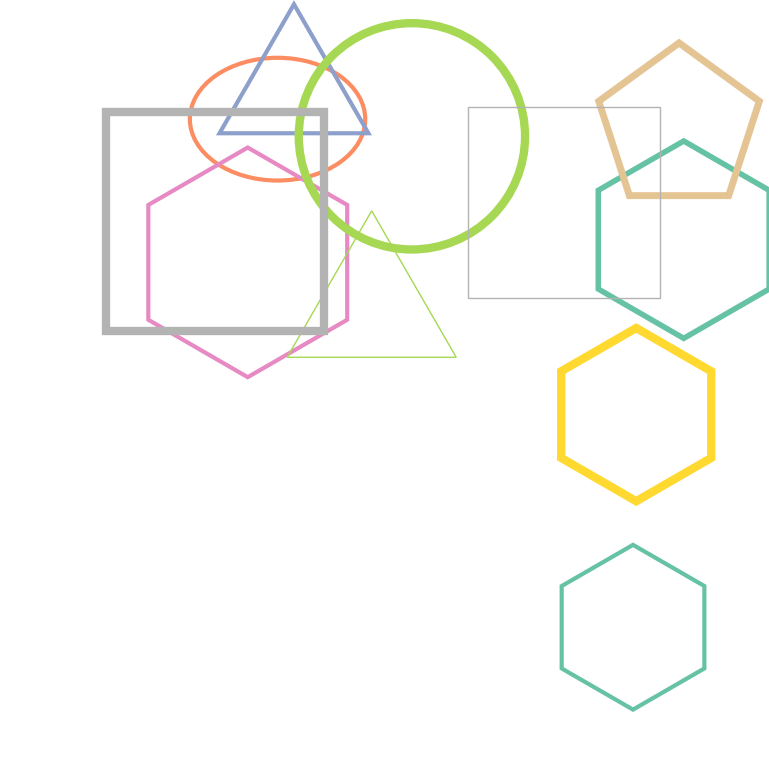[{"shape": "hexagon", "thickness": 2, "radius": 0.64, "center": [0.888, 0.689]}, {"shape": "hexagon", "thickness": 1.5, "radius": 0.53, "center": [0.822, 0.185]}, {"shape": "oval", "thickness": 1.5, "radius": 0.57, "center": [0.36, 0.845]}, {"shape": "triangle", "thickness": 1.5, "radius": 0.56, "center": [0.382, 0.883]}, {"shape": "hexagon", "thickness": 1.5, "radius": 0.75, "center": [0.322, 0.659]}, {"shape": "triangle", "thickness": 0.5, "radius": 0.63, "center": [0.483, 0.599]}, {"shape": "circle", "thickness": 3, "radius": 0.73, "center": [0.535, 0.823]}, {"shape": "hexagon", "thickness": 3, "radius": 0.56, "center": [0.826, 0.462]}, {"shape": "pentagon", "thickness": 2.5, "radius": 0.55, "center": [0.882, 0.835]}, {"shape": "square", "thickness": 0.5, "radius": 0.62, "center": [0.732, 0.737]}, {"shape": "square", "thickness": 3, "radius": 0.71, "center": [0.279, 0.712]}]